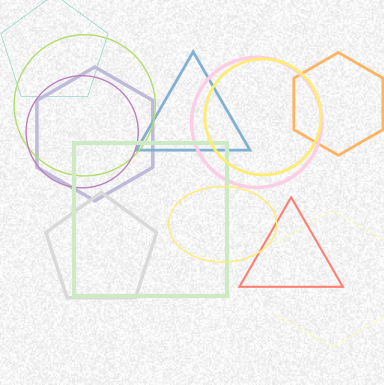[{"shape": "pentagon", "thickness": 0.5, "radius": 0.73, "center": [0.141, 0.868]}, {"shape": "hexagon", "thickness": 0.5, "radius": 0.89, "center": [0.864, 0.276]}, {"shape": "hexagon", "thickness": 2.5, "radius": 0.87, "center": [0.246, 0.652]}, {"shape": "triangle", "thickness": 1.5, "radius": 0.78, "center": [0.756, 0.333]}, {"shape": "triangle", "thickness": 2, "radius": 0.85, "center": [0.502, 0.695]}, {"shape": "hexagon", "thickness": 2, "radius": 0.67, "center": [0.879, 0.73]}, {"shape": "circle", "thickness": 1, "radius": 0.92, "center": [0.22, 0.726]}, {"shape": "circle", "thickness": 2.5, "radius": 0.85, "center": [0.667, 0.682]}, {"shape": "pentagon", "thickness": 2.5, "radius": 0.76, "center": [0.263, 0.349]}, {"shape": "circle", "thickness": 1, "radius": 0.73, "center": [0.213, 0.658]}, {"shape": "square", "thickness": 3, "radius": 1.0, "center": [0.39, 0.43]}, {"shape": "circle", "thickness": 2, "radius": 0.75, "center": [0.683, 0.696]}, {"shape": "oval", "thickness": 1, "radius": 0.7, "center": [0.578, 0.417]}]